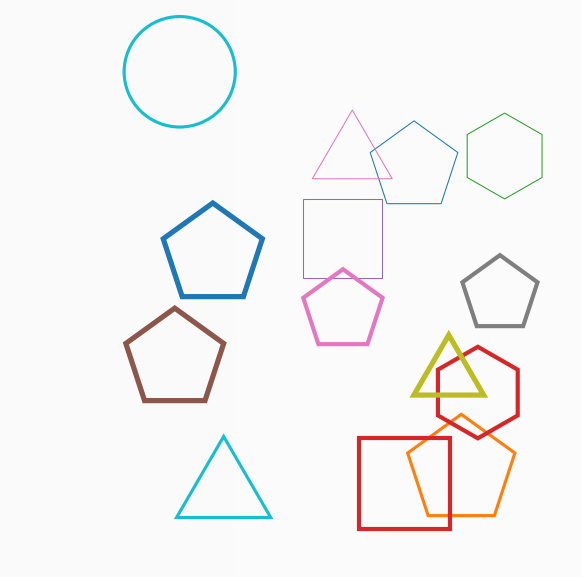[{"shape": "pentagon", "thickness": 0.5, "radius": 0.4, "center": [0.712, 0.711]}, {"shape": "pentagon", "thickness": 2.5, "radius": 0.45, "center": [0.366, 0.558]}, {"shape": "pentagon", "thickness": 1.5, "radius": 0.48, "center": [0.794, 0.185]}, {"shape": "hexagon", "thickness": 0.5, "radius": 0.37, "center": [0.868, 0.729]}, {"shape": "hexagon", "thickness": 2, "radius": 0.4, "center": [0.822, 0.319]}, {"shape": "square", "thickness": 2, "radius": 0.39, "center": [0.696, 0.161]}, {"shape": "square", "thickness": 0.5, "radius": 0.34, "center": [0.589, 0.586]}, {"shape": "pentagon", "thickness": 2.5, "radius": 0.44, "center": [0.301, 0.377]}, {"shape": "triangle", "thickness": 0.5, "radius": 0.4, "center": [0.606, 0.729]}, {"shape": "pentagon", "thickness": 2, "radius": 0.36, "center": [0.59, 0.461]}, {"shape": "pentagon", "thickness": 2, "radius": 0.34, "center": [0.86, 0.489]}, {"shape": "triangle", "thickness": 2.5, "radius": 0.35, "center": [0.772, 0.35]}, {"shape": "triangle", "thickness": 1.5, "radius": 0.47, "center": [0.385, 0.15]}, {"shape": "circle", "thickness": 1.5, "radius": 0.48, "center": [0.309, 0.875]}]